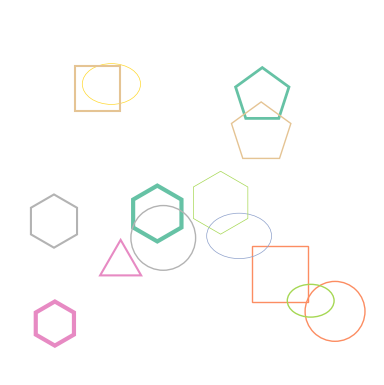[{"shape": "pentagon", "thickness": 2, "radius": 0.36, "center": [0.681, 0.752]}, {"shape": "hexagon", "thickness": 3, "radius": 0.36, "center": [0.409, 0.445]}, {"shape": "circle", "thickness": 1, "radius": 0.39, "center": [0.87, 0.191]}, {"shape": "square", "thickness": 1, "radius": 0.36, "center": [0.728, 0.289]}, {"shape": "oval", "thickness": 0.5, "radius": 0.42, "center": [0.621, 0.387]}, {"shape": "hexagon", "thickness": 3, "radius": 0.29, "center": [0.142, 0.16]}, {"shape": "triangle", "thickness": 1.5, "radius": 0.31, "center": [0.313, 0.315]}, {"shape": "oval", "thickness": 1, "radius": 0.3, "center": [0.807, 0.219]}, {"shape": "hexagon", "thickness": 0.5, "radius": 0.41, "center": [0.573, 0.473]}, {"shape": "oval", "thickness": 0.5, "radius": 0.38, "center": [0.289, 0.782]}, {"shape": "square", "thickness": 1.5, "radius": 0.29, "center": [0.254, 0.771]}, {"shape": "pentagon", "thickness": 1, "radius": 0.41, "center": [0.678, 0.654]}, {"shape": "circle", "thickness": 1, "radius": 0.42, "center": [0.424, 0.382]}, {"shape": "hexagon", "thickness": 1.5, "radius": 0.35, "center": [0.14, 0.426]}]